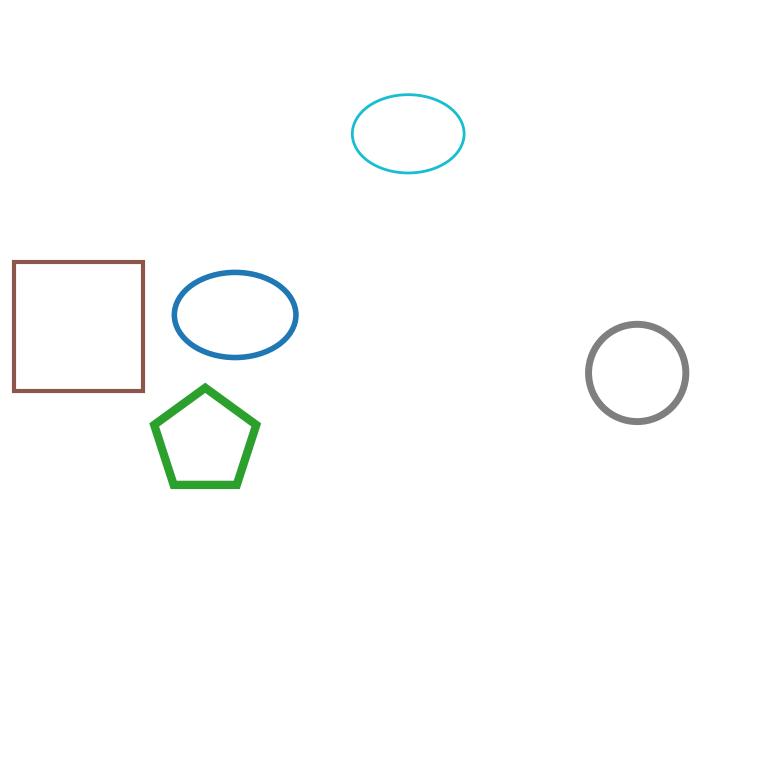[{"shape": "oval", "thickness": 2, "radius": 0.39, "center": [0.305, 0.591]}, {"shape": "pentagon", "thickness": 3, "radius": 0.35, "center": [0.267, 0.427]}, {"shape": "square", "thickness": 1.5, "radius": 0.42, "center": [0.102, 0.576]}, {"shape": "circle", "thickness": 2.5, "radius": 0.32, "center": [0.828, 0.516]}, {"shape": "oval", "thickness": 1, "radius": 0.36, "center": [0.53, 0.826]}]